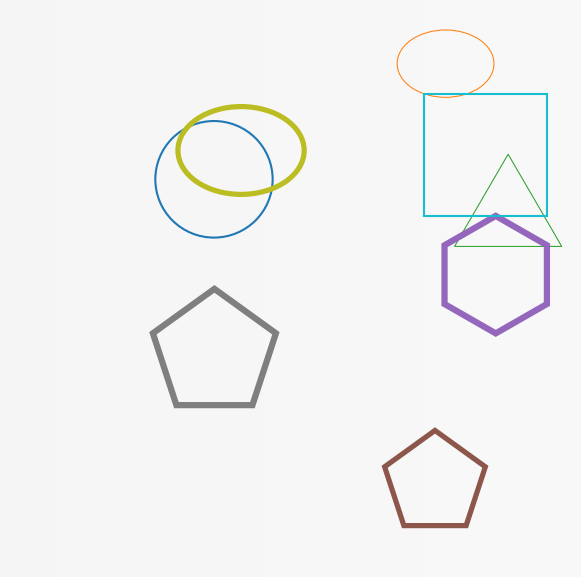[{"shape": "circle", "thickness": 1, "radius": 0.5, "center": [0.368, 0.689]}, {"shape": "oval", "thickness": 0.5, "radius": 0.42, "center": [0.767, 0.889]}, {"shape": "triangle", "thickness": 0.5, "radius": 0.53, "center": [0.874, 0.626]}, {"shape": "hexagon", "thickness": 3, "radius": 0.51, "center": [0.853, 0.524]}, {"shape": "pentagon", "thickness": 2.5, "radius": 0.46, "center": [0.748, 0.163]}, {"shape": "pentagon", "thickness": 3, "radius": 0.56, "center": [0.369, 0.388]}, {"shape": "oval", "thickness": 2.5, "radius": 0.54, "center": [0.415, 0.739]}, {"shape": "square", "thickness": 1, "radius": 0.53, "center": [0.836, 0.73]}]